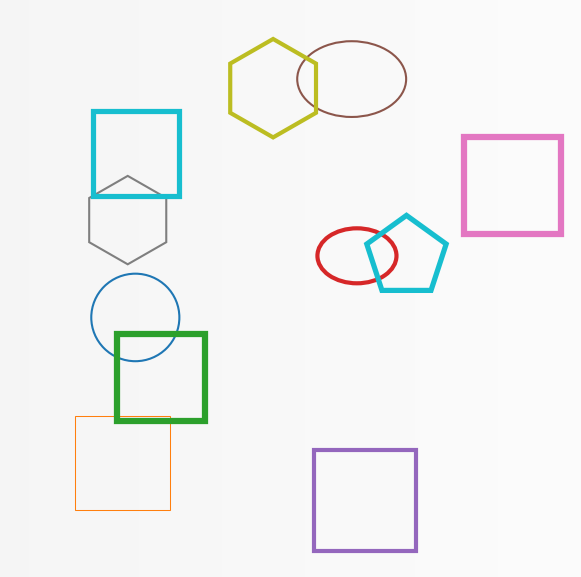[{"shape": "circle", "thickness": 1, "radius": 0.38, "center": [0.233, 0.449]}, {"shape": "square", "thickness": 0.5, "radius": 0.41, "center": [0.211, 0.197]}, {"shape": "square", "thickness": 3, "radius": 0.38, "center": [0.277, 0.345]}, {"shape": "oval", "thickness": 2, "radius": 0.34, "center": [0.614, 0.556]}, {"shape": "square", "thickness": 2, "radius": 0.44, "center": [0.628, 0.133]}, {"shape": "oval", "thickness": 1, "radius": 0.47, "center": [0.605, 0.862]}, {"shape": "square", "thickness": 3, "radius": 0.42, "center": [0.881, 0.678]}, {"shape": "hexagon", "thickness": 1, "radius": 0.38, "center": [0.22, 0.618]}, {"shape": "hexagon", "thickness": 2, "radius": 0.43, "center": [0.47, 0.846]}, {"shape": "square", "thickness": 2.5, "radius": 0.37, "center": [0.234, 0.734]}, {"shape": "pentagon", "thickness": 2.5, "radius": 0.36, "center": [0.699, 0.554]}]